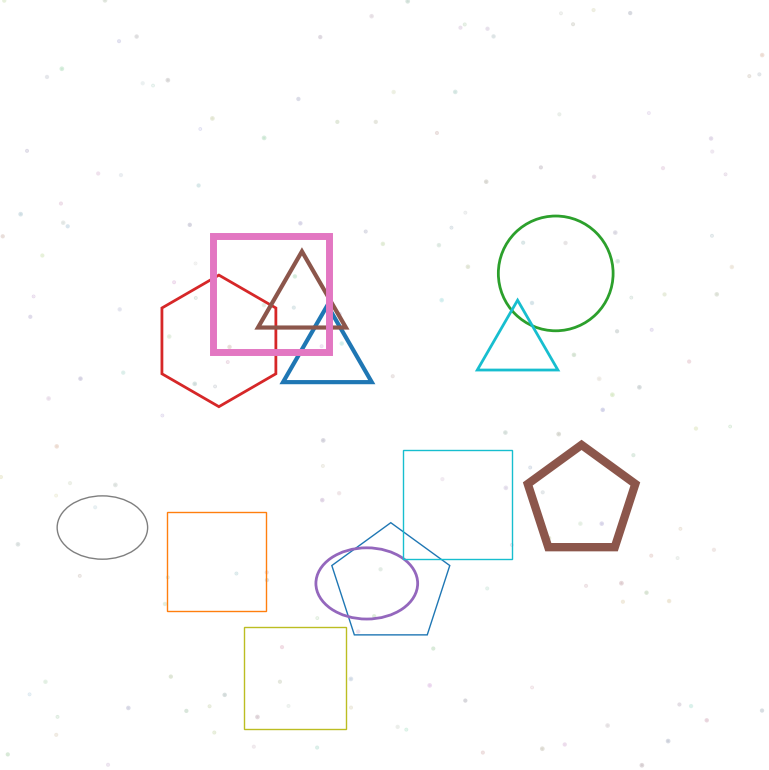[{"shape": "triangle", "thickness": 1.5, "radius": 0.33, "center": [0.425, 0.537]}, {"shape": "pentagon", "thickness": 0.5, "radius": 0.4, "center": [0.508, 0.241]}, {"shape": "square", "thickness": 0.5, "radius": 0.32, "center": [0.282, 0.271]}, {"shape": "circle", "thickness": 1, "radius": 0.37, "center": [0.722, 0.645]}, {"shape": "hexagon", "thickness": 1, "radius": 0.43, "center": [0.284, 0.557]}, {"shape": "oval", "thickness": 1, "radius": 0.33, "center": [0.476, 0.242]}, {"shape": "triangle", "thickness": 1.5, "radius": 0.33, "center": [0.392, 0.608]}, {"shape": "pentagon", "thickness": 3, "radius": 0.37, "center": [0.755, 0.349]}, {"shape": "square", "thickness": 2.5, "radius": 0.38, "center": [0.352, 0.618]}, {"shape": "oval", "thickness": 0.5, "radius": 0.29, "center": [0.133, 0.315]}, {"shape": "square", "thickness": 0.5, "radius": 0.33, "center": [0.383, 0.12]}, {"shape": "triangle", "thickness": 1, "radius": 0.3, "center": [0.672, 0.55]}, {"shape": "square", "thickness": 0.5, "radius": 0.35, "center": [0.594, 0.345]}]